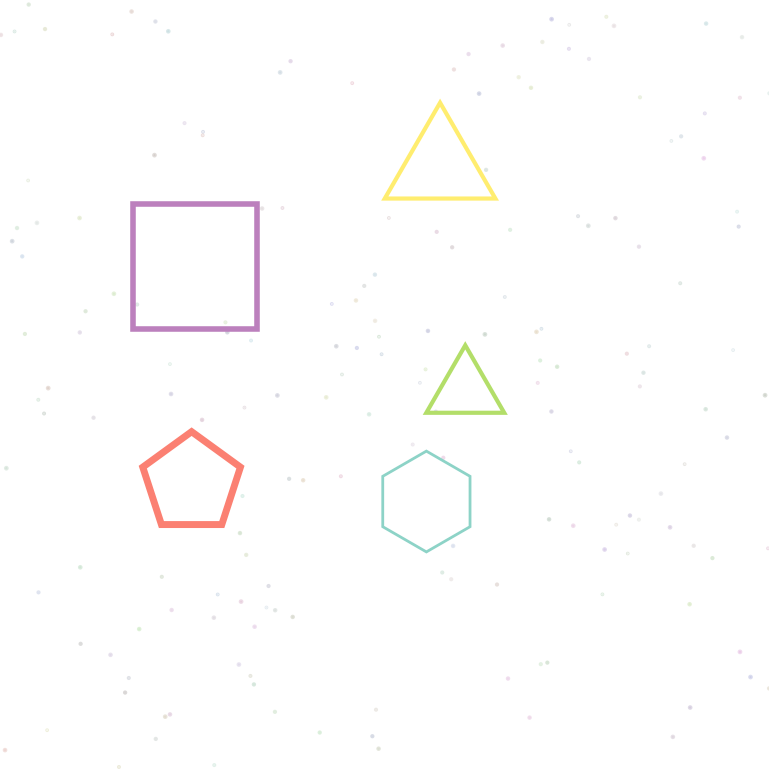[{"shape": "hexagon", "thickness": 1, "radius": 0.33, "center": [0.554, 0.349]}, {"shape": "pentagon", "thickness": 2.5, "radius": 0.33, "center": [0.249, 0.373]}, {"shape": "triangle", "thickness": 1.5, "radius": 0.29, "center": [0.604, 0.493]}, {"shape": "square", "thickness": 2, "radius": 0.41, "center": [0.253, 0.654]}, {"shape": "triangle", "thickness": 1.5, "radius": 0.41, "center": [0.572, 0.784]}]